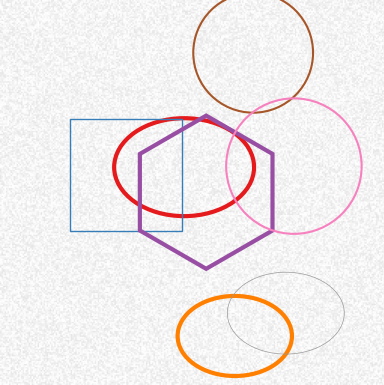[{"shape": "oval", "thickness": 3, "radius": 0.91, "center": [0.478, 0.566]}, {"shape": "square", "thickness": 1, "radius": 0.73, "center": [0.327, 0.546]}, {"shape": "hexagon", "thickness": 3, "radius": 0.99, "center": [0.536, 0.501]}, {"shape": "oval", "thickness": 3, "radius": 0.74, "center": [0.61, 0.127]}, {"shape": "circle", "thickness": 1.5, "radius": 0.78, "center": [0.658, 0.863]}, {"shape": "circle", "thickness": 1.5, "radius": 0.88, "center": [0.763, 0.569]}, {"shape": "oval", "thickness": 0.5, "radius": 0.76, "center": [0.742, 0.187]}]